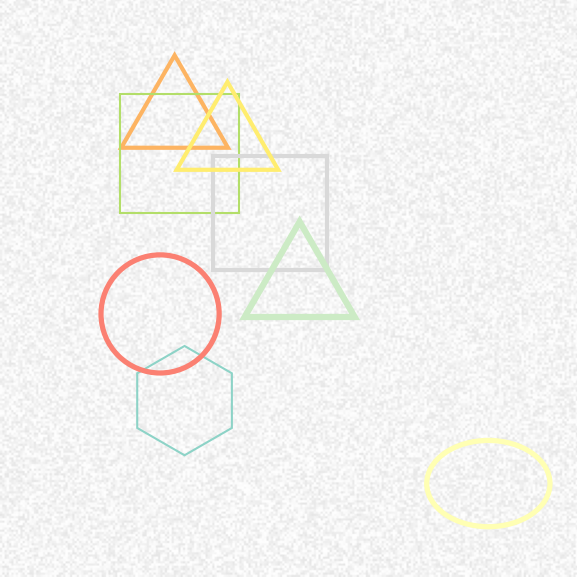[{"shape": "hexagon", "thickness": 1, "radius": 0.47, "center": [0.32, 0.305]}, {"shape": "oval", "thickness": 2.5, "radius": 0.53, "center": [0.846, 0.162]}, {"shape": "circle", "thickness": 2.5, "radius": 0.51, "center": [0.277, 0.456]}, {"shape": "triangle", "thickness": 2, "radius": 0.53, "center": [0.302, 0.797]}, {"shape": "square", "thickness": 1, "radius": 0.52, "center": [0.31, 0.734]}, {"shape": "square", "thickness": 2, "radius": 0.49, "center": [0.468, 0.63]}, {"shape": "triangle", "thickness": 3, "radius": 0.55, "center": [0.519, 0.505]}, {"shape": "triangle", "thickness": 2, "radius": 0.51, "center": [0.394, 0.756]}]